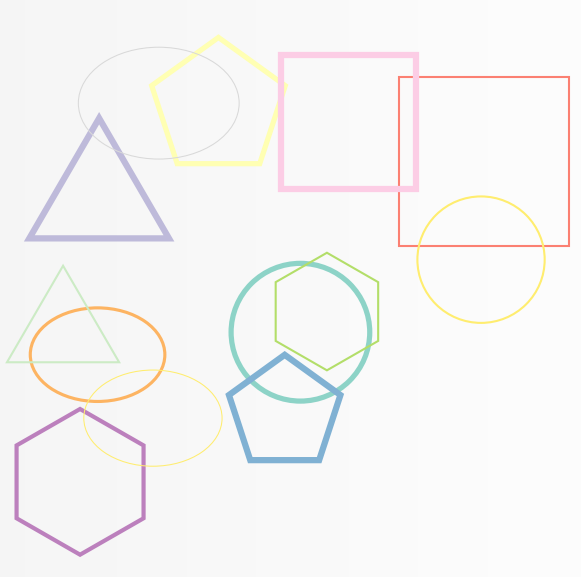[{"shape": "circle", "thickness": 2.5, "radius": 0.6, "center": [0.517, 0.424]}, {"shape": "pentagon", "thickness": 2.5, "radius": 0.6, "center": [0.376, 0.813]}, {"shape": "triangle", "thickness": 3, "radius": 0.69, "center": [0.171, 0.656]}, {"shape": "square", "thickness": 1, "radius": 0.73, "center": [0.833, 0.72]}, {"shape": "pentagon", "thickness": 3, "radius": 0.5, "center": [0.49, 0.284]}, {"shape": "oval", "thickness": 1.5, "radius": 0.58, "center": [0.168, 0.385]}, {"shape": "hexagon", "thickness": 1, "radius": 0.51, "center": [0.562, 0.46]}, {"shape": "square", "thickness": 3, "radius": 0.58, "center": [0.6, 0.788]}, {"shape": "oval", "thickness": 0.5, "radius": 0.69, "center": [0.273, 0.821]}, {"shape": "hexagon", "thickness": 2, "radius": 0.63, "center": [0.138, 0.165]}, {"shape": "triangle", "thickness": 1, "radius": 0.56, "center": [0.109, 0.428]}, {"shape": "oval", "thickness": 0.5, "radius": 0.59, "center": [0.263, 0.275]}, {"shape": "circle", "thickness": 1, "radius": 0.55, "center": [0.828, 0.55]}]